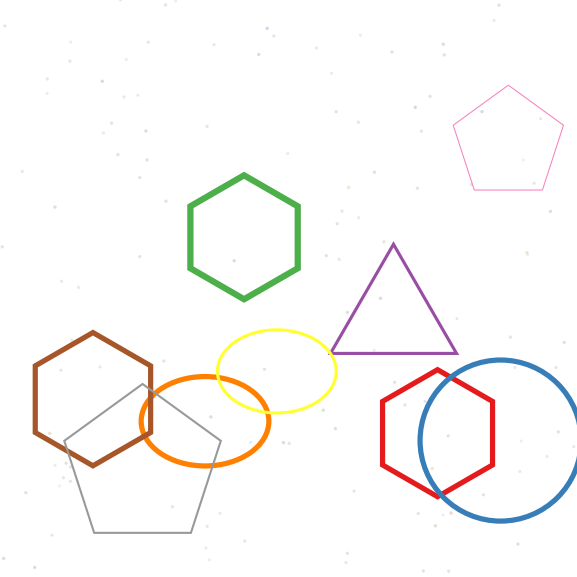[{"shape": "hexagon", "thickness": 2.5, "radius": 0.55, "center": [0.758, 0.249]}, {"shape": "circle", "thickness": 2.5, "radius": 0.7, "center": [0.867, 0.236]}, {"shape": "hexagon", "thickness": 3, "radius": 0.54, "center": [0.423, 0.588]}, {"shape": "triangle", "thickness": 1.5, "radius": 0.63, "center": [0.681, 0.45]}, {"shape": "oval", "thickness": 2.5, "radius": 0.55, "center": [0.355, 0.27]}, {"shape": "oval", "thickness": 1.5, "radius": 0.51, "center": [0.479, 0.356]}, {"shape": "hexagon", "thickness": 2.5, "radius": 0.58, "center": [0.161, 0.308]}, {"shape": "pentagon", "thickness": 0.5, "radius": 0.5, "center": [0.88, 0.751]}, {"shape": "pentagon", "thickness": 1, "radius": 0.71, "center": [0.247, 0.192]}]